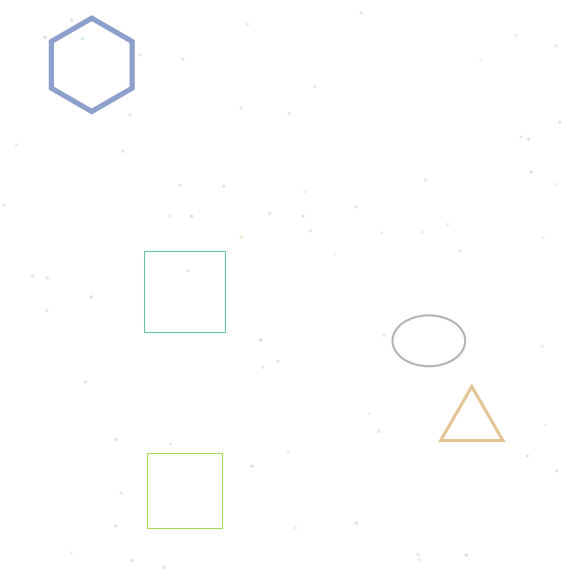[{"shape": "square", "thickness": 0.5, "radius": 0.35, "center": [0.319, 0.495]}, {"shape": "hexagon", "thickness": 2.5, "radius": 0.4, "center": [0.159, 0.887]}, {"shape": "square", "thickness": 0.5, "radius": 0.33, "center": [0.32, 0.15]}, {"shape": "triangle", "thickness": 1.5, "radius": 0.31, "center": [0.817, 0.267]}, {"shape": "oval", "thickness": 1, "radius": 0.31, "center": [0.743, 0.409]}]